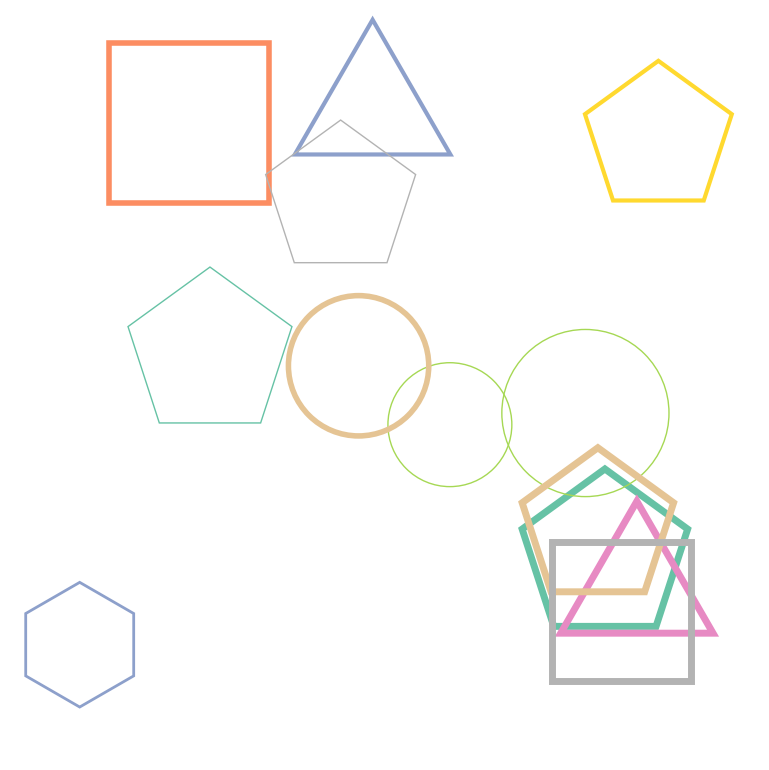[{"shape": "pentagon", "thickness": 0.5, "radius": 0.56, "center": [0.273, 0.541]}, {"shape": "pentagon", "thickness": 2.5, "radius": 0.57, "center": [0.786, 0.278]}, {"shape": "square", "thickness": 2, "radius": 0.52, "center": [0.246, 0.84]}, {"shape": "triangle", "thickness": 1.5, "radius": 0.58, "center": [0.484, 0.858]}, {"shape": "hexagon", "thickness": 1, "radius": 0.4, "center": [0.104, 0.163]}, {"shape": "triangle", "thickness": 2.5, "radius": 0.57, "center": [0.827, 0.235]}, {"shape": "circle", "thickness": 0.5, "radius": 0.4, "center": [0.584, 0.448]}, {"shape": "circle", "thickness": 0.5, "radius": 0.54, "center": [0.76, 0.464]}, {"shape": "pentagon", "thickness": 1.5, "radius": 0.5, "center": [0.855, 0.821]}, {"shape": "circle", "thickness": 2, "radius": 0.46, "center": [0.466, 0.525]}, {"shape": "pentagon", "thickness": 2.5, "radius": 0.52, "center": [0.776, 0.315]}, {"shape": "square", "thickness": 2.5, "radius": 0.45, "center": [0.807, 0.206]}, {"shape": "pentagon", "thickness": 0.5, "radius": 0.51, "center": [0.442, 0.742]}]